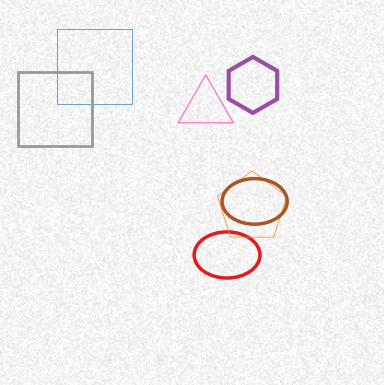[{"shape": "oval", "thickness": 2.5, "radius": 0.43, "center": [0.59, 0.338]}, {"shape": "square", "thickness": 0.5, "radius": 0.49, "center": [0.246, 0.828]}, {"shape": "hexagon", "thickness": 3, "radius": 0.36, "center": [0.657, 0.779]}, {"shape": "pentagon", "thickness": 0.5, "radius": 0.47, "center": [0.655, 0.461]}, {"shape": "oval", "thickness": 2.5, "radius": 0.42, "center": [0.661, 0.477]}, {"shape": "triangle", "thickness": 1, "radius": 0.41, "center": [0.534, 0.723]}, {"shape": "square", "thickness": 2, "radius": 0.48, "center": [0.144, 0.717]}]